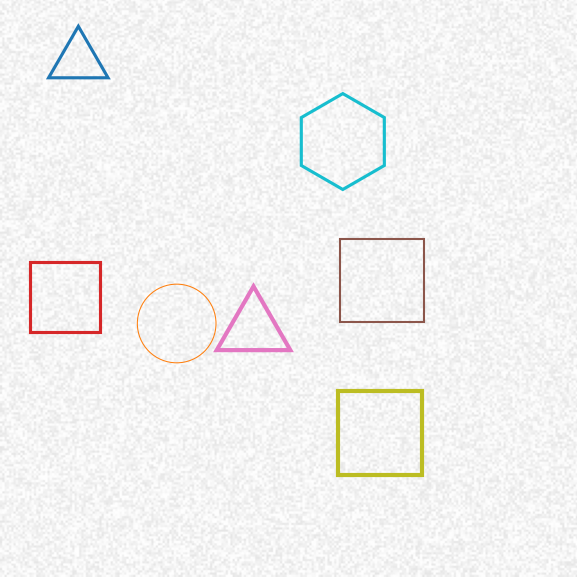[{"shape": "triangle", "thickness": 1.5, "radius": 0.3, "center": [0.136, 0.894]}, {"shape": "circle", "thickness": 0.5, "radius": 0.34, "center": [0.306, 0.439]}, {"shape": "square", "thickness": 1.5, "radius": 0.3, "center": [0.112, 0.484]}, {"shape": "square", "thickness": 1, "radius": 0.36, "center": [0.661, 0.513]}, {"shape": "triangle", "thickness": 2, "radius": 0.37, "center": [0.439, 0.43]}, {"shape": "square", "thickness": 2, "radius": 0.36, "center": [0.659, 0.249]}, {"shape": "hexagon", "thickness": 1.5, "radius": 0.42, "center": [0.594, 0.754]}]